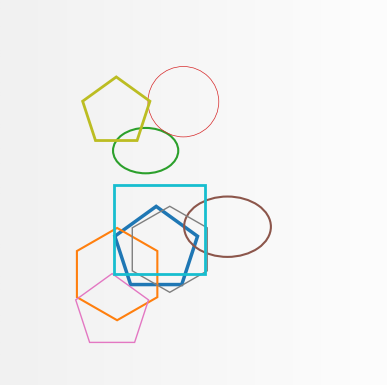[{"shape": "pentagon", "thickness": 2.5, "radius": 0.56, "center": [0.403, 0.352]}, {"shape": "hexagon", "thickness": 1.5, "radius": 0.6, "center": [0.302, 0.288]}, {"shape": "oval", "thickness": 1.5, "radius": 0.42, "center": [0.376, 0.609]}, {"shape": "circle", "thickness": 0.5, "radius": 0.46, "center": [0.473, 0.736]}, {"shape": "oval", "thickness": 1.5, "radius": 0.56, "center": [0.587, 0.411]}, {"shape": "pentagon", "thickness": 1, "radius": 0.49, "center": [0.289, 0.191]}, {"shape": "hexagon", "thickness": 1, "radius": 0.56, "center": [0.438, 0.352]}, {"shape": "pentagon", "thickness": 2, "radius": 0.46, "center": [0.3, 0.709]}, {"shape": "square", "thickness": 2, "radius": 0.58, "center": [0.412, 0.404]}]